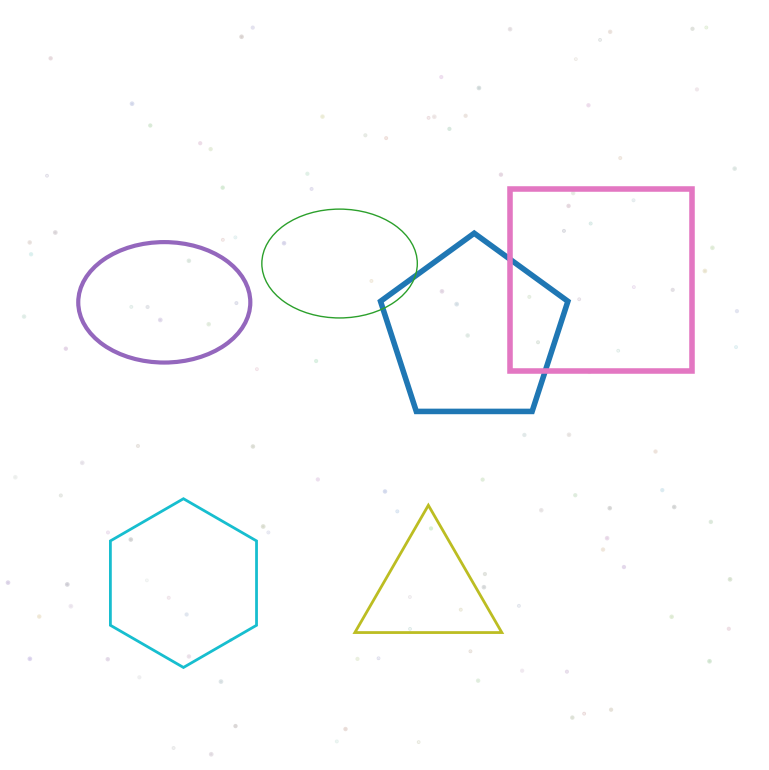[{"shape": "pentagon", "thickness": 2, "radius": 0.64, "center": [0.616, 0.569]}, {"shape": "oval", "thickness": 0.5, "radius": 0.5, "center": [0.441, 0.658]}, {"shape": "oval", "thickness": 1.5, "radius": 0.56, "center": [0.213, 0.607]}, {"shape": "square", "thickness": 2, "radius": 0.59, "center": [0.78, 0.637]}, {"shape": "triangle", "thickness": 1, "radius": 0.55, "center": [0.556, 0.234]}, {"shape": "hexagon", "thickness": 1, "radius": 0.55, "center": [0.238, 0.243]}]